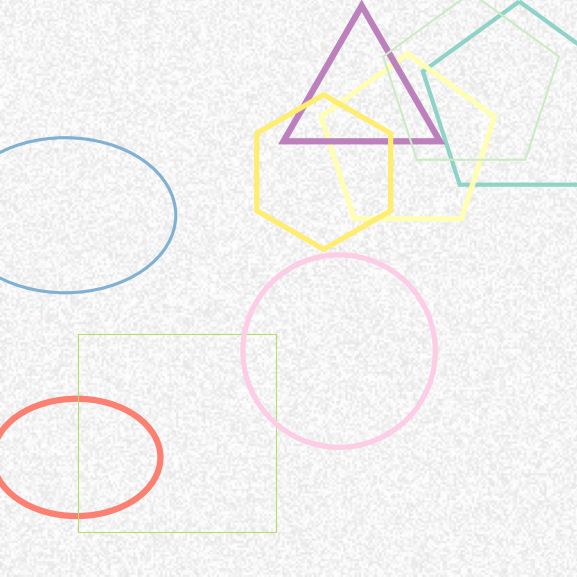[{"shape": "pentagon", "thickness": 2, "radius": 0.88, "center": [0.899, 0.821]}, {"shape": "pentagon", "thickness": 2.5, "radius": 0.79, "center": [0.706, 0.748]}, {"shape": "oval", "thickness": 3, "radius": 0.73, "center": [0.133, 0.207]}, {"shape": "oval", "thickness": 1.5, "radius": 0.96, "center": [0.113, 0.626]}, {"shape": "square", "thickness": 0.5, "radius": 0.86, "center": [0.306, 0.249]}, {"shape": "circle", "thickness": 2.5, "radius": 0.83, "center": [0.587, 0.391]}, {"shape": "triangle", "thickness": 3, "radius": 0.78, "center": [0.626, 0.833]}, {"shape": "pentagon", "thickness": 1, "radius": 0.8, "center": [0.816, 0.852]}, {"shape": "hexagon", "thickness": 2.5, "radius": 0.67, "center": [0.561, 0.701]}]